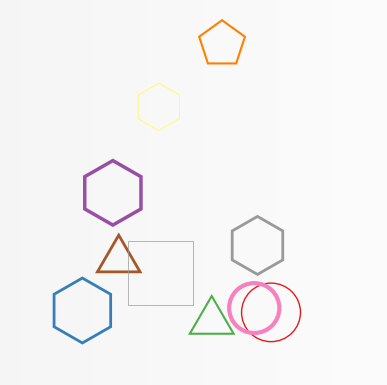[{"shape": "circle", "thickness": 1, "radius": 0.38, "center": [0.699, 0.189]}, {"shape": "hexagon", "thickness": 2, "radius": 0.42, "center": [0.213, 0.193]}, {"shape": "triangle", "thickness": 1.5, "radius": 0.33, "center": [0.546, 0.166]}, {"shape": "hexagon", "thickness": 2.5, "radius": 0.42, "center": [0.291, 0.499]}, {"shape": "pentagon", "thickness": 1.5, "radius": 0.31, "center": [0.573, 0.885]}, {"shape": "hexagon", "thickness": 0.5, "radius": 0.31, "center": [0.41, 0.723]}, {"shape": "triangle", "thickness": 2, "radius": 0.32, "center": [0.306, 0.326]}, {"shape": "circle", "thickness": 3, "radius": 0.32, "center": [0.656, 0.2]}, {"shape": "hexagon", "thickness": 2, "radius": 0.38, "center": [0.664, 0.363]}, {"shape": "square", "thickness": 0.5, "radius": 0.42, "center": [0.415, 0.291]}]